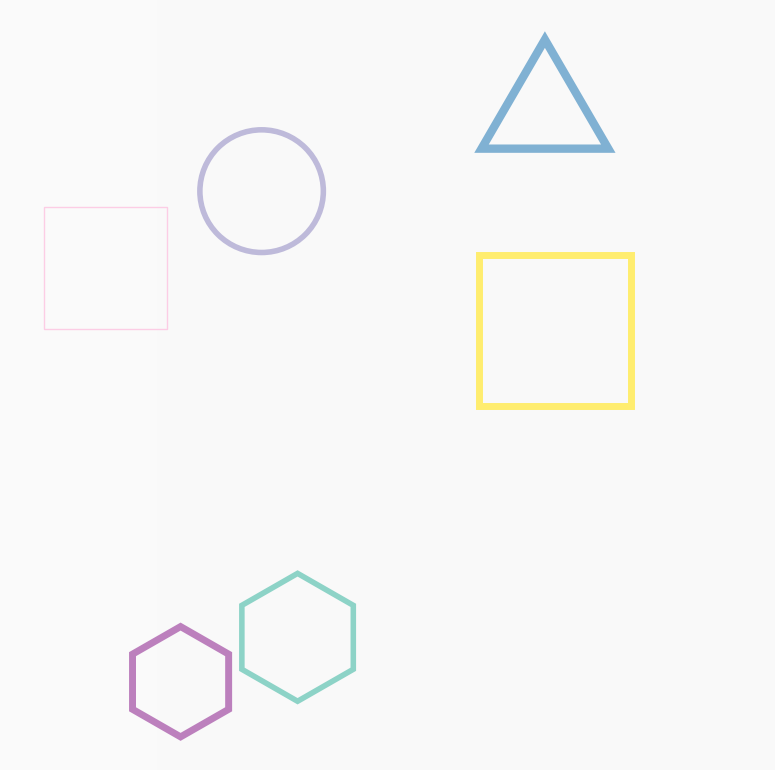[{"shape": "hexagon", "thickness": 2, "radius": 0.42, "center": [0.384, 0.172]}, {"shape": "circle", "thickness": 2, "radius": 0.4, "center": [0.338, 0.752]}, {"shape": "triangle", "thickness": 3, "radius": 0.47, "center": [0.703, 0.854]}, {"shape": "square", "thickness": 0.5, "radius": 0.4, "center": [0.136, 0.652]}, {"shape": "hexagon", "thickness": 2.5, "radius": 0.36, "center": [0.233, 0.115]}, {"shape": "square", "thickness": 2.5, "radius": 0.49, "center": [0.716, 0.57]}]